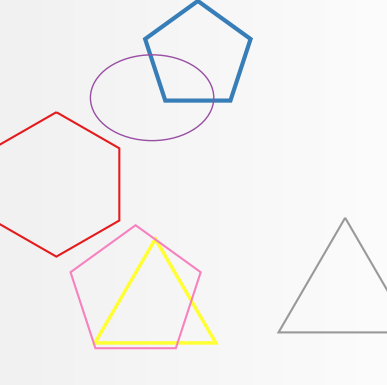[{"shape": "hexagon", "thickness": 1.5, "radius": 0.94, "center": [0.145, 0.521]}, {"shape": "pentagon", "thickness": 3, "radius": 0.72, "center": [0.511, 0.854]}, {"shape": "oval", "thickness": 1, "radius": 0.8, "center": [0.393, 0.746]}, {"shape": "triangle", "thickness": 2.5, "radius": 0.9, "center": [0.401, 0.199]}, {"shape": "pentagon", "thickness": 1.5, "radius": 0.88, "center": [0.35, 0.238]}, {"shape": "triangle", "thickness": 1.5, "radius": 0.99, "center": [0.891, 0.236]}]